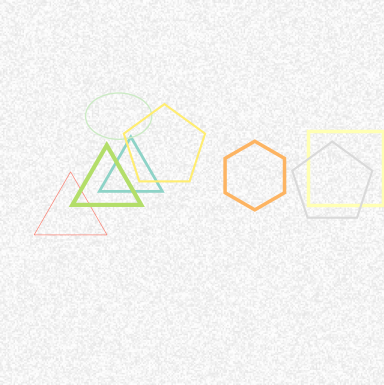[{"shape": "triangle", "thickness": 2, "radius": 0.47, "center": [0.34, 0.55]}, {"shape": "square", "thickness": 2.5, "radius": 0.48, "center": [0.898, 0.564]}, {"shape": "triangle", "thickness": 0.5, "radius": 0.55, "center": [0.183, 0.445]}, {"shape": "hexagon", "thickness": 2.5, "radius": 0.45, "center": [0.662, 0.544]}, {"shape": "triangle", "thickness": 3, "radius": 0.52, "center": [0.277, 0.52]}, {"shape": "pentagon", "thickness": 1.5, "radius": 0.55, "center": [0.863, 0.523]}, {"shape": "oval", "thickness": 1, "radius": 0.43, "center": [0.308, 0.698]}, {"shape": "pentagon", "thickness": 1.5, "radius": 0.55, "center": [0.427, 0.619]}]